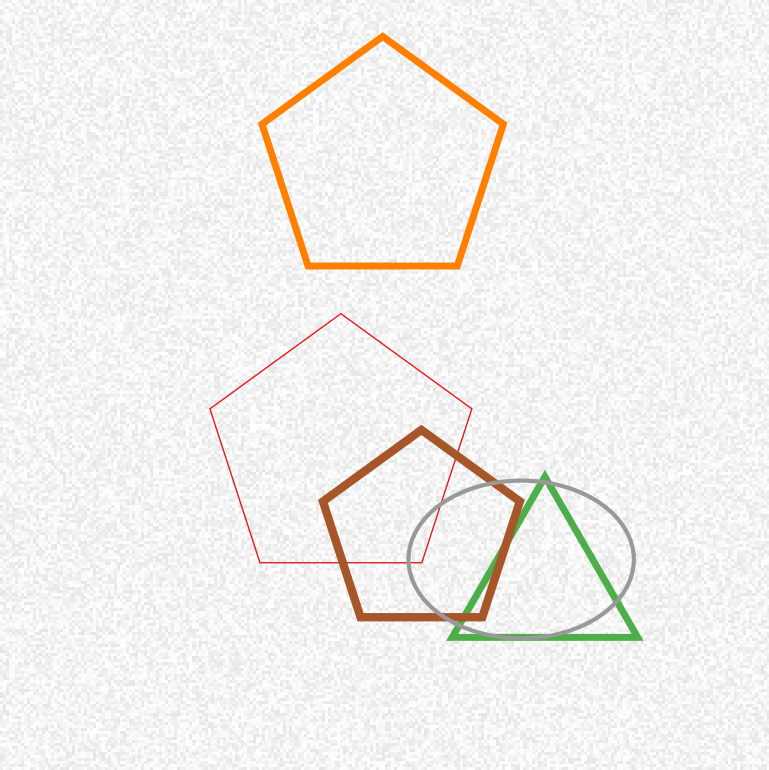[{"shape": "pentagon", "thickness": 0.5, "radius": 0.89, "center": [0.443, 0.414]}, {"shape": "triangle", "thickness": 2.5, "radius": 0.7, "center": [0.708, 0.242]}, {"shape": "pentagon", "thickness": 2.5, "radius": 0.82, "center": [0.497, 0.788]}, {"shape": "pentagon", "thickness": 3, "radius": 0.67, "center": [0.547, 0.307]}, {"shape": "oval", "thickness": 1.5, "radius": 0.73, "center": [0.677, 0.273]}]